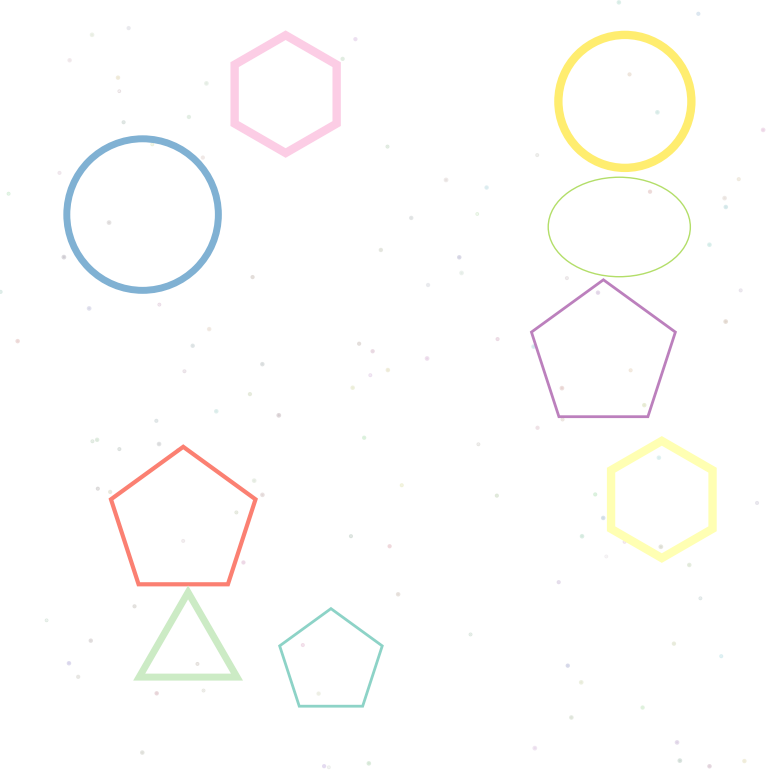[{"shape": "pentagon", "thickness": 1, "radius": 0.35, "center": [0.43, 0.14]}, {"shape": "hexagon", "thickness": 3, "radius": 0.38, "center": [0.859, 0.351]}, {"shape": "pentagon", "thickness": 1.5, "radius": 0.49, "center": [0.238, 0.321]}, {"shape": "circle", "thickness": 2.5, "radius": 0.49, "center": [0.185, 0.721]}, {"shape": "oval", "thickness": 0.5, "radius": 0.46, "center": [0.804, 0.705]}, {"shape": "hexagon", "thickness": 3, "radius": 0.38, "center": [0.371, 0.878]}, {"shape": "pentagon", "thickness": 1, "radius": 0.49, "center": [0.784, 0.538]}, {"shape": "triangle", "thickness": 2.5, "radius": 0.37, "center": [0.244, 0.157]}, {"shape": "circle", "thickness": 3, "radius": 0.43, "center": [0.812, 0.868]}]